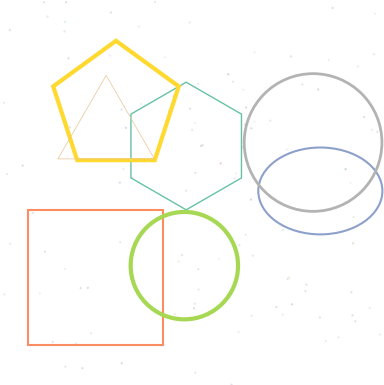[{"shape": "hexagon", "thickness": 1, "radius": 0.83, "center": [0.484, 0.621]}, {"shape": "square", "thickness": 1.5, "radius": 0.88, "center": [0.247, 0.279]}, {"shape": "oval", "thickness": 1.5, "radius": 0.81, "center": [0.832, 0.504]}, {"shape": "circle", "thickness": 3, "radius": 0.7, "center": [0.479, 0.31]}, {"shape": "pentagon", "thickness": 3, "radius": 0.86, "center": [0.301, 0.723]}, {"shape": "triangle", "thickness": 0.5, "radius": 0.72, "center": [0.276, 0.66]}, {"shape": "circle", "thickness": 2, "radius": 0.89, "center": [0.813, 0.63]}]